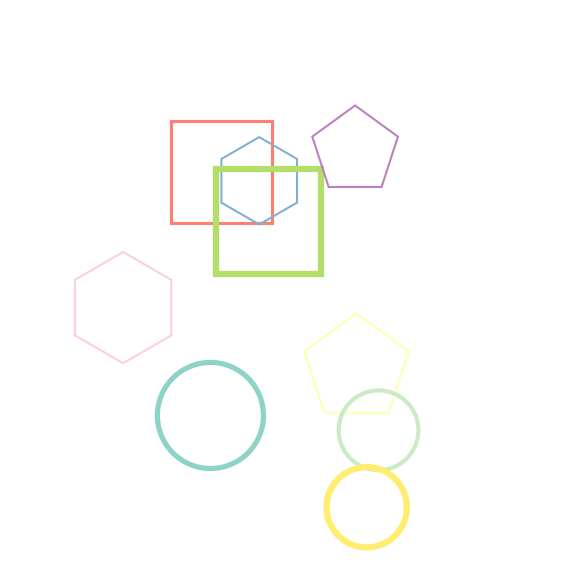[{"shape": "circle", "thickness": 2.5, "radius": 0.46, "center": [0.364, 0.28]}, {"shape": "pentagon", "thickness": 1, "radius": 0.47, "center": [0.617, 0.361]}, {"shape": "square", "thickness": 1.5, "radius": 0.44, "center": [0.384, 0.701]}, {"shape": "hexagon", "thickness": 1, "radius": 0.38, "center": [0.449, 0.686]}, {"shape": "square", "thickness": 3, "radius": 0.46, "center": [0.465, 0.616]}, {"shape": "hexagon", "thickness": 1, "radius": 0.48, "center": [0.213, 0.466]}, {"shape": "pentagon", "thickness": 1, "radius": 0.39, "center": [0.615, 0.738]}, {"shape": "circle", "thickness": 2, "radius": 0.35, "center": [0.655, 0.254]}, {"shape": "circle", "thickness": 3, "radius": 0.35, "center": [0.635, 0.121]}]